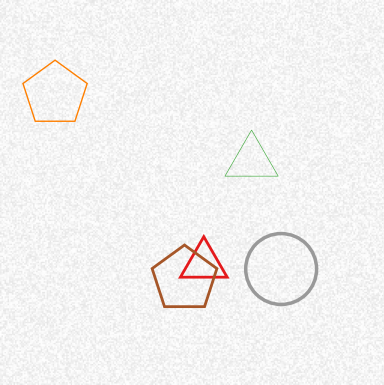[{"shape": "triangle", "thickness": 2, "radius": 0.35, "center": [0.529, 0.315]}, {"shape": "triangle", "thickness": 0.5, "radius": 0.4, "center": [0.653, 0.582]}, {"shape": "pentagon", "thickness": 1, "radius": 0.44, "center": [0.143, 0.756]}, {"shape": "pentagon", "thickness": 2, "radius": 0.44, "center": [0.479, 0.275]}, {"shape": "circle", "thickness": 2.5, "radius": 0.46, "center": [0.73, 0.301]}]